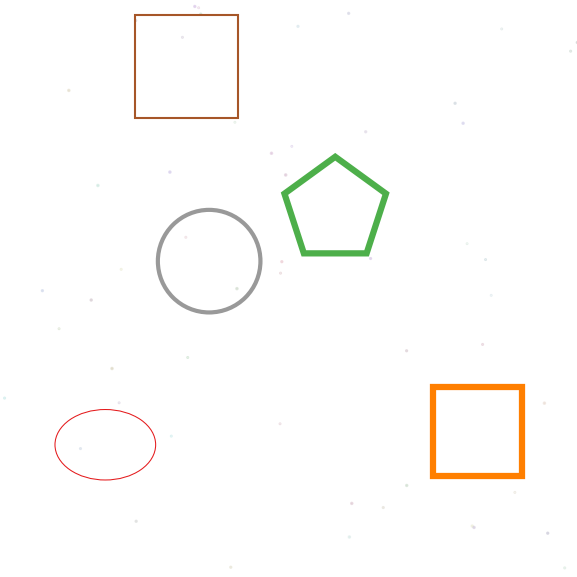[{"shape": "oval", "thickness": 0.5, "radius": 0.44, "center": [0.182, 0.229]}, {"shape": "pentagon", "thickness": 3, "radius": 0.46, "center": [0.58, 0.635]}, {"shape": "square", "thickness": 3, "radius": 0.39, "center": [0.827, 0.252]}, {"shape": "square", "thickness": 1, "radius": 0.45, "center": [0.323, 0.883]}, {"shape": "circle", "thickness": 2, "radius": 0.44, "center": [0.362, 0.547]}]